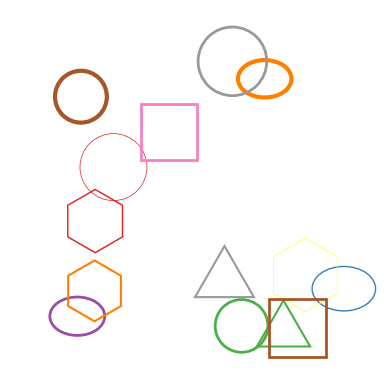[{"shape": "circle", "thickness": 0.5, "radius": 0.44, "center": [0.295, 0.566]}, {"shape": "hexagon", "thickness": 1, "radius": 0.41, "center": [0.247, 0.426]}, {"shape": "oval", "thickness": 1, "radius": 0.41, "center": [0.893, 0.25]}, {"shape": "triangle", "thickness": 1.5, "radius": 0.4, "center": [0.736, 0.14]}, {"shape": "circle", "thickness": 2, "radius": 0.34, "center": [0.627, 0.153]}, {"shape": "oval", "thickness": 2, "radius": 0.36, "center": [0.201, 0.179]}, {"shape": "oval", "thickness": 3, "radius": 0.35, "center": [0.688, 0.795]}, {"shape": "hexagon", "thickness": 1.5, "radius": 0.4, "center": [0.246, 0.244]}, {"shape": "hexagon", "thickness": 0.5, "radius": 0.48, "center": [0.793, 0.286]}, {"shape": "circle", "thickness": 3, "radius": 0.34, "center": [0.21, 0.749]}, {"shape": "square", "thickness": 2, "radius": 0.38, "center": [0.773, 0.148]}, {"shape": "square", "thickness": 2, "radius": 0.36, "center": [0.44, 0.657]}, {"shape": "triangle", "thickness": 1.5, "radius": 0.44, "center": [0.583, 0.272]}, {"shape": "circle", "thickness": 2, "radius": 0.45, "center": [0.604, 0.841]}]